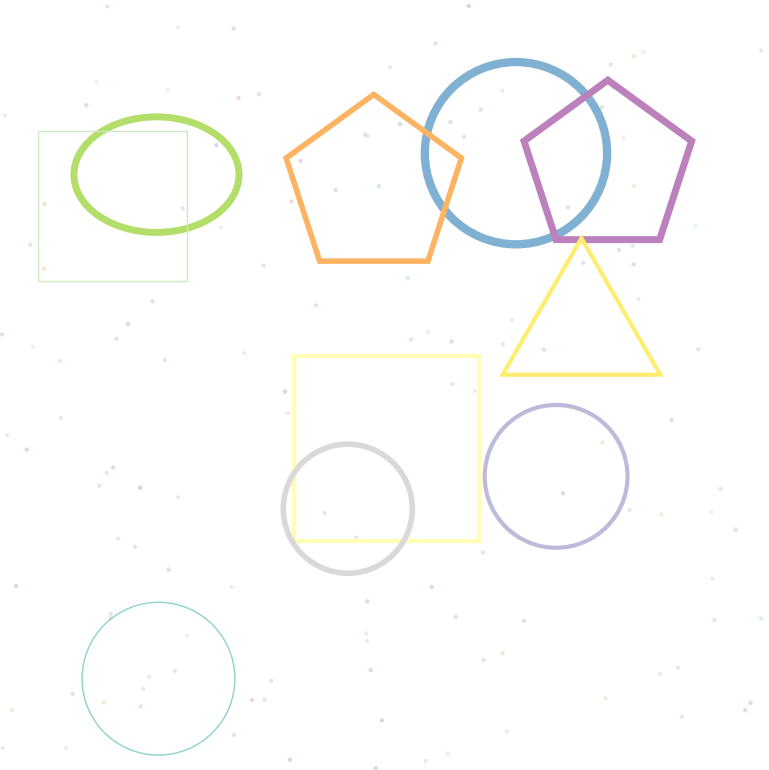[{"shape": "circle", "thickness": 0.5, "radius": 0.5, "center": [0.206, 0.119]}, {"shape": "square", "thickness": 1.5, "radius": 0.6, "center": [0.502, 0.417]}, {"shape": "circle", "thickness": 1.5, "radius": 0.46, "center": [0.722, 0.381]}, {"shape": "circle", "thickness": 3, "radius": 0.59, "center": [0.67, 0.801]}, {"shape": "pentagon", "thickness": 2, "radius": 0.6, "center": [0.485, 0.758]}, {"shape": "oval", "thickness": 2.5, "radius": 0.54, "center": [0.203, 0.773]}, {"shape": "circle", "thickness": 2, "radius": 0.42, "center": [0.452, 0.339]}, {"shape": "pentagon", "thickness": 2.5, "radius": 0.57, "center": [0.789, 0.781]}, {"shape": "square", "thickness": 0.5, "radius": 0.49, "center": [0.146, 0.733]}, {"shape": "triangle", "thickness": 1.5, "radius": 0.59, "center": [0.755, 0.573]}]